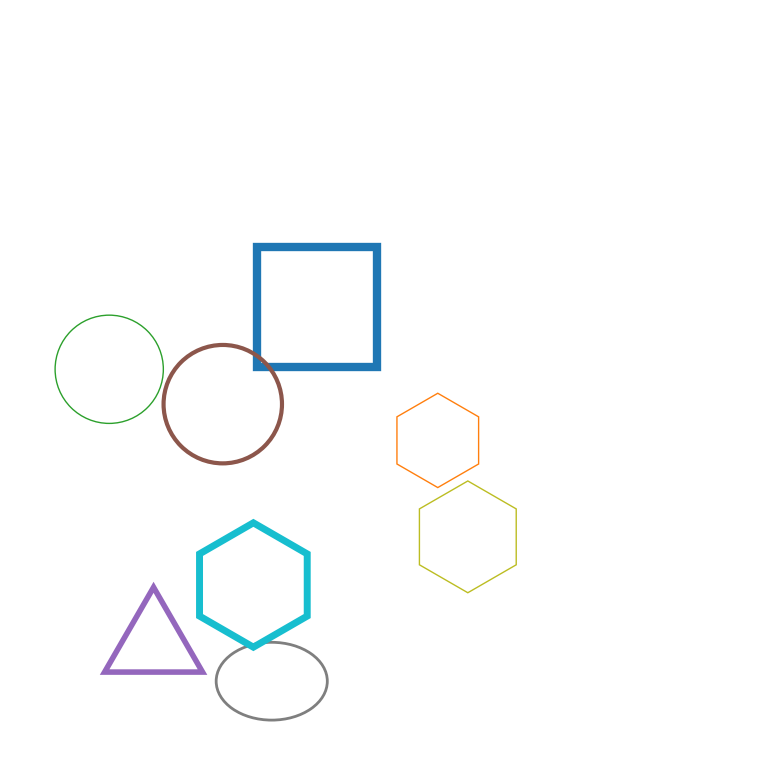[{"shape": "square", "thickness": 3, "radius": 0.39, "center": [0.411, 0.601]}, {"shape": "hexagon", "thickness": 0.5, "radius": 0.31, "center": [0.569, 0.428]}, {"shape": "circle", "thickness": 0.5, "radius": 0.35, "center": [0.142, 0.52]}, {"shape": "triangle", "thickness": 2, "radius": 0.37, "center": [0.199, 0.164]}, {"shape": "circle", "thickness": 1.5, "radius": 0.38, "center": [0.289, 0.475]}, {"shape": "oval", "thickness": 1, "radius": 0.36, "center": [0.353, 0.115]}, {"shape": "hexagon", "thickness": 0.5, "radius": 0.36, "center": [0.608, 0.303]}, {"shape": "hexagon", "thickness": 2.5, "radius": 0.4, "center": [0.329, 0.24]}]